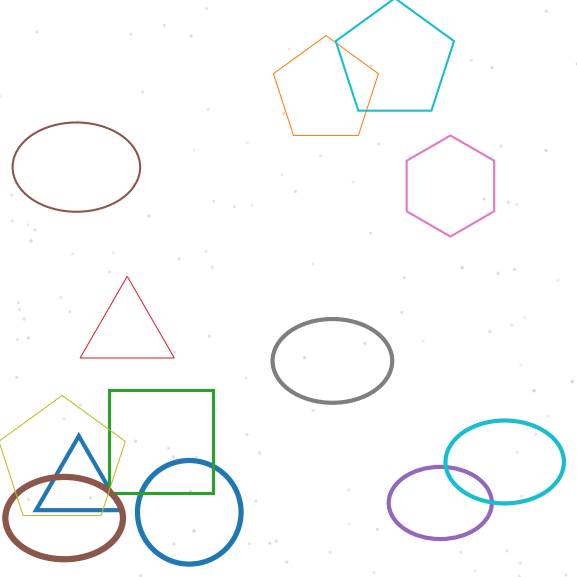[{"shape": "triangle", "thickness": 2, "radius": 0.43, "center": [0.136, 0.159]}, {"shape": "circle", "thickness": 2.5, "radius": 0.45, "center": [0.328, 0.112]}, {"shape": "pentagon", "thickness": 0.5, "radius": 0.48, "center": [0.564, 0.842]}, {"shape": "square", "thickness": 1.5, "radius": 0.45, "center": [0.279, 0.235]}, {"shape": "triangle", "thickness": 0.5, "radius": 0.47, "center": [0.22, 0.426]}, {"shape": "oval", "thickness": 2, "radius": 0.45, "center": [0.762, 0.128]}, {"shape": "oval", "thickness": 1, "radius": 0.55, "center": [0.132, 0.71]}, {"shape": "oval", "thickness": 3, "radius": 0.51, "center": [0.111, 0.102]}, {"shape": "hexagon", "thickness": 1, "radius": 0.44, "center": [0.78, 0.677]}, {"shape": "oval", "thickness": 2, "radius": 0.52, "center": [0.576, 0.374]}, {"shape": "pentagon", "thickness": 0.5, "radius": 0.57, "center": [0.108, 0.199]}, {"shape": "oval", "thickness": 2, "radius": 0.51, "center": [0.874, 0.199]}, {"shape": "pentagon", "thickness": 1, "radius": 0.54, "center": [0.684, 0.895]}]